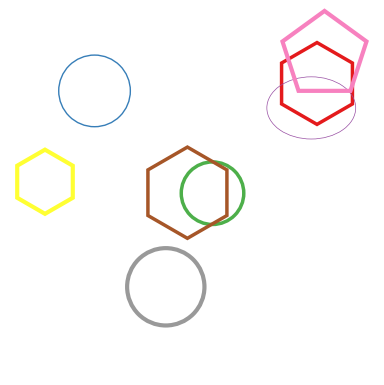[{"shape": "hexagon", "thickness": 2.5, "radius": 0.53, "center": [0.823, 0.783]}, {"shape": "circle", "thickness": 1, "radius": 0.47, "center": [0.246, 0.764]}, {"shape": "circle", "thickness": 2.5, "radius": 0.41, "center": [0.552, 0.498]}, {"shape": "oval", "thickness": 0.5, "radius": 0.58, "center": [0.809, 0.72]}, {"shape": "hexagon", "thickness": 3, "radius": 0.42, "center": [0.117, 0.528]}, {"shape": "hexagon", "thickness": 2.5, "radius": 0.59, "center": [0.487, 0.499]}, {"shape": "pentagon", "thickness": 3, "radius": 0.57, "center": [0.843, 0.857]}, {"shape": "circle", "thickness": 3, "radius": 0.5, "center": [0.431, 0.255]}]